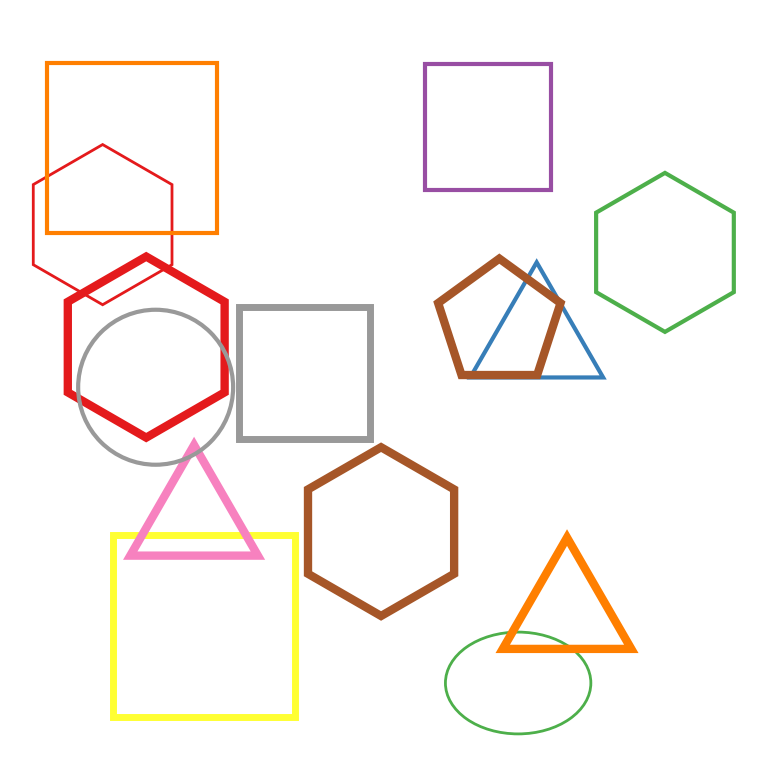[{"shape": "hexagon", "thickness": 3, "radius": 0.59, "center": [0.19, 0.549]}, {"shape": "hexagon", "thickness": 1, "radius": 0.52, "center": [0.133, 0.708]}, {"shape": "triangle", "thickness": 1.5, "radius": 0.5, "center": [0.697, 0.56]}, {"shape": "oval", "thickness": 1, "radius": 0.47, "center": [0.673, 0.113]}, {"shape": "hexagon", "thickness": 1.5, "radius": 0.52, "center": [0.864, 0.672]}, {"shape": "square", "thickness": 1.5, "radius": 0.41, "center": [0.633, 0.835]}, {"shape": "square", "thickness": 1.5, "radius": 0.55, "center": [0.171, 0.808]}, {"shape": "triangle", "thickness": 3, "radius": 0.48, "center": [0.736, 0.205]}, {"shape": "square", "thickness": 2.5, "radius": 0.59, "center": [0.265, 0.187]}, {"shape": "pentagon", "thickness": 3, "radius": 0.42, "center": [0.648, 0.581]}, {"shape": "hexagon", "thickness": 3, "radius": 0.55, "center": [0.495, 0.31]}, {"shape": "triangle", "thickness": 3, "radius": 0.48, "center": [0.252, 0.326]}, {"shape": "circle", "thickness": 1.5, "radius": 0.5, "center": [0.202, 0.497]}, {"shape": "square", "thickness": 2.5, "radius": 0.43, "center": [0.395, 0.515]}]